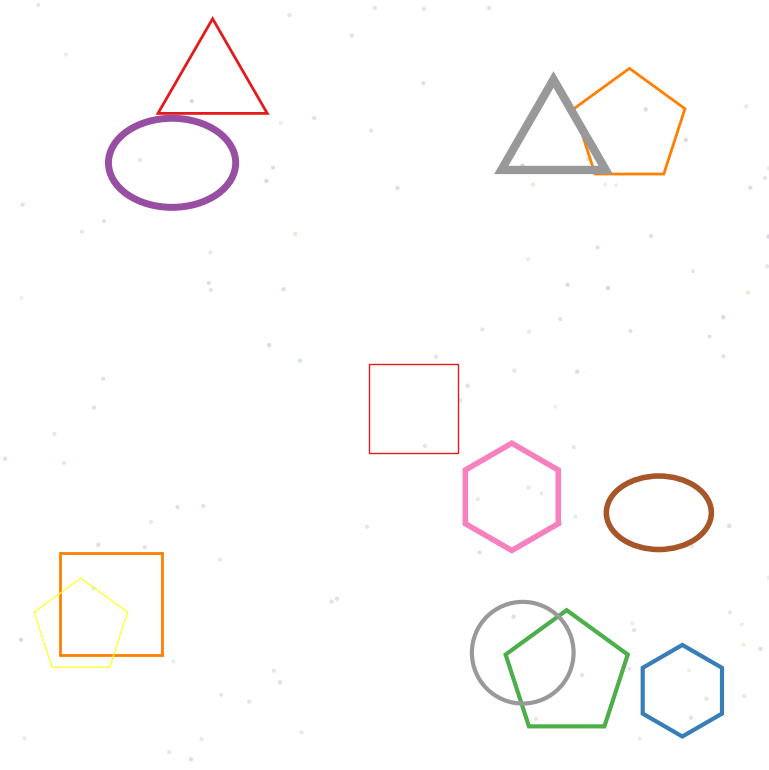[{"shape": "triangle", "thickness": 1, "radius": 0.41, "center": [0.276, 0.894]}, {"shape": "square", "thickness": 0.5, "radius": 0.29, "center": [0.537, 0.469]}, {"shape": "hexagon", "thickness": 1.5, "radius": 0.3, "center": [0.886, 0.103]}, {"shape": "pentagon", "thickness": 1.5, "radius": 0.42, "center": [0.736, 0.124]}, {"shape": "oval", "thickness": 2.5, "radius": 0.41, "center": [0.223, 0.789]}, {"shape": "square", "thickness": 1, "radius": 0.33, "center": [0.144, 0.215]}, {"shape": "pentagon", "thickness": 1, "radius": 0.38, "center": [0.817, 0.835]}, {"shape": "pentagon", "thickness": 0.5, "radius": 0.32, "center": [0.105, 0.185]}, {"shape": "oval", "thickness": 2, "radius": 0.34, "center": [0.856, 0.334]}, {"shape": "hexagon", "thickness": 2, "radius": 0.35, "center": [0.665, 0.355]}, {"shape": "triangle", "thickness": 3, "radius": 0.39, "center": [0.719, 0.818]}, {"shape": "circle", "thickness": 1.5, "radius": 0.33, "center": [0.679, 0.152]}]